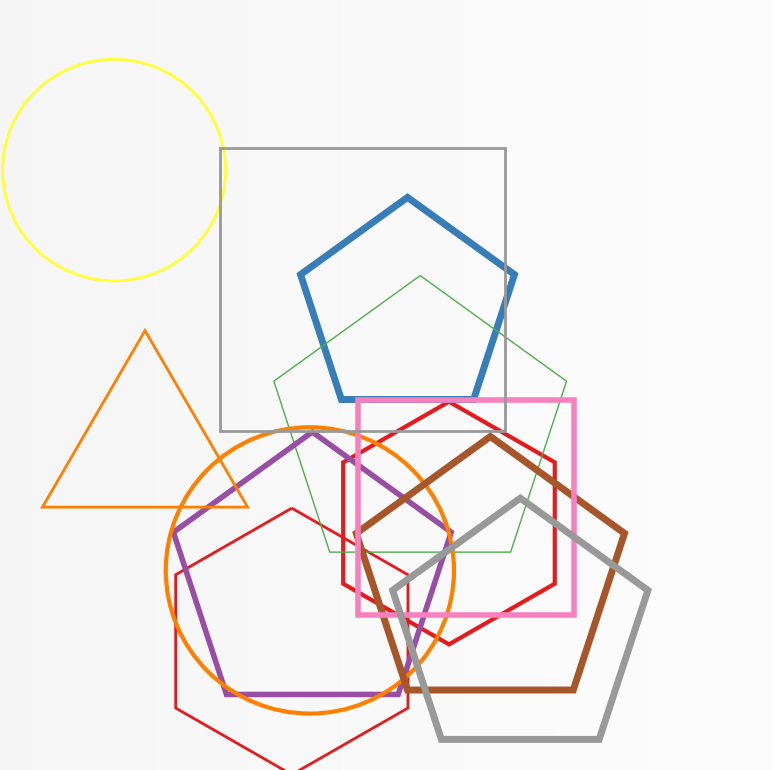[{"shape": "hexagon", "thickness": 1.5, "radius": 0.79, "center": [0.579, 0.321]}, {"shape": "hexagon", "thickness": 1, "radius": 0.87, "center": [0.377, 0.167]}, {"shape": "pentagon", "thickness": 2.5, "radius": 0.73, "center": [0.526, 0.599]}, {"shape": "pentagon", "thickness": 0.5, "radius": 0.99, "center": [0.542, 0.444]}, {"shape": "pentagon", "thickness": 2, "radius": 0.94, "center": [0.403, 0.251]}, {"shape": "triangle", "thickness": 1, "radius": 0.76, "center": [0.187, 0.418]}, {"shape": "circle", "thickness": 1.5, "radius": 0.93, "center": [0.4, 0.259]}, {"shape": "circle", "thickness": 1, "radius": 0.72, "center": [0.147, 0.779]}, {"shape": "pentagon", "thickness": 2.5, "radius": 0.91, "center": [0.633, 0.251]}, {"shape": "square", "thickness": 2, "radius": 0.7, "center": [0.601, 0.34]}, {"shape": "pentagon", "thickness": 2.5, "radius": 0.87, "center": [0.671, 0.18]}, {"shape": "square", "thickness": 1, "radius": 0.92, "center": [0.468, 0.624]}]